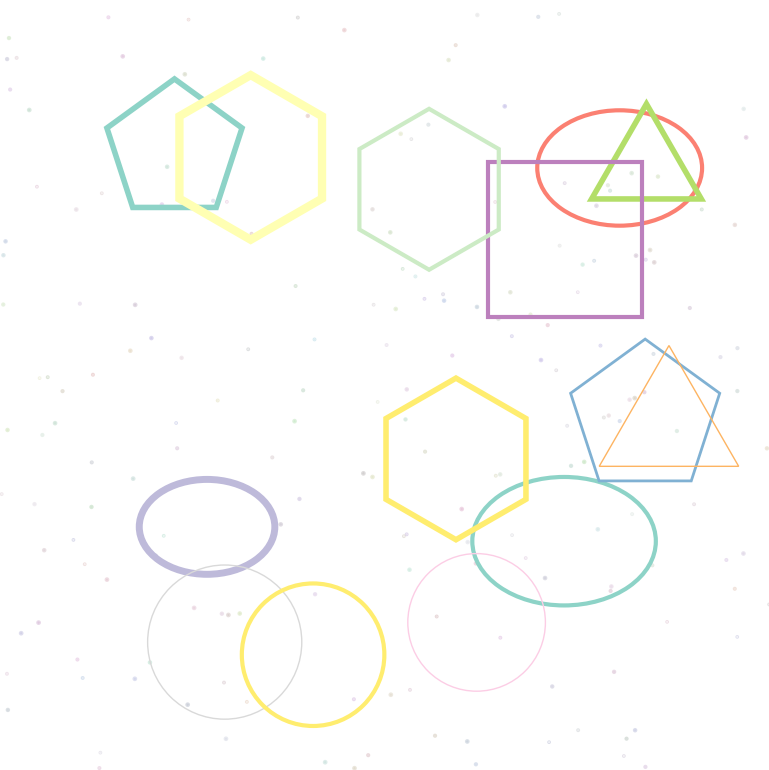[{"shape": "pentagon", "thickness": 2, "radius": 0.46, "center": [0.227, 0.805]}, {"shape": "oval", "thickness": 1.5, "radius": 0.6, "center": [0.733, 0.297]}, {"shape": "hexagon", "thickness": 3, "radius": 0.53, "center": [0.326, 0.796]}, {"shape": "oval", "thickness": 2.5, "radius": 0.44, "center": [0.269, 0.316]}, {"shape": "oval", "thickness": 1.5, "radius": 0.54, "center": [0.805, 0.782]}, {"shape": "pentagon", "thickness": 1, "radius": 0.51, "center": [0.838, 0.458]}, {"shape": "triangle", "thickness": 0.5, "radius": 0.52, "center": [0.869, 0.447]}, {"shape": "triangle", "thickness": 2, "radius": 0.41, "center": [0.84, 0.783]}, {"shape": "circle", "thickness": 0.5, "radius": 0.45, "center": [0.619, 0.192]}, {"shape": "circle", "thickness": 0.5, "radius": 0.5, "center": [0.292, 0.166]}, {"shape": "square", "thickness": 1.5, "radius": 0.5, "center": [0.734, 0.689]}, {"shape": "hexagon", "thickness": 1.5, "radius": 0.52, "center": [0.557, 0.754]}, {"shape": "hexagon", "thickness": 2, "radius": 0.52, "center": [0.592, 0.404]}, {"shape": "circle", "thickness": 1.5, "radius": 0.46, "center": [0.407, 0.15]}]